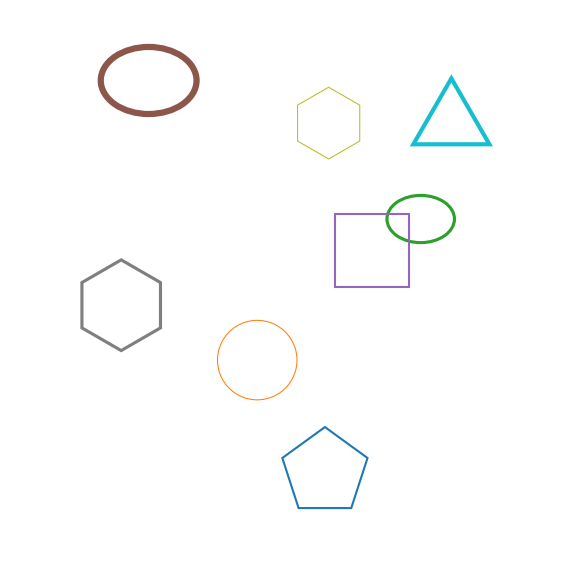[{"shape": "pentagon", "thickness": 1, "radius": 0.39, "center": [0.563, 0.182]}, {"shape": "circle", "thickness": 0.5, "radius": 0.34, "center": [0.445, 0.376]}, {"shape": "oval", "thickness": 1.5, "radius": 0.29, "center": [0.728, 0.62]}, {"shape": "square", "thickness": 1, "radius": 0.32, "center": [0.644, 0.565]}, {"shape": "oval", "thickness": 3, "radius": 0.41, "center": [0.257, 0.86]}, {"shape": "hexagon", "thickness": 1.5, "radius": 0.39, "center": [0.21, 0.471]}, {"shape": "hexagon", "thickness": 0.5, "radius": 0.31, "center": [0.569, 0.786]}, {"shape": "triangle", "thickness": 2, "radius": 0.38, "center": [0.782, 0.787]}]